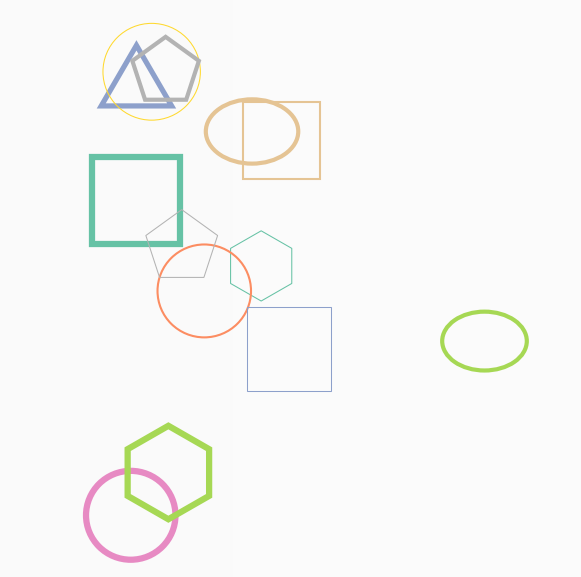[{"shape": "hexagon", "thickness": 0.5, "radius": 0.3, "center": [0.449, 0.539]}, {"shape": "square", "thickness": 3, "radius": 0.38, "center": [0.234, 0.652]}, {"shape": "circle", "thickness": 1, "radius": 0.4, "center": [0.351, 0.495]}, {"shape": "triangle", "thickness": 2.5, "radius": 0.35, "center": [0.235, 0.851]}, {"shape": "square", "thickness": 0.5, "radius": 0.36, "center": [0.497, 0.395]}, {"shape": "circle", "thickness": 3, "radius": 0.38, "center": [0.225, 0.107]}, {"shape": "hexagon", "thickness": 3, "radius": 0.4, "center": [0.29, 0.181]}, {"shape": "oval", "thickness": 2, "radius": 0.36, "center": [0.834, 0.409]}, {"shape": "circle", "thickness": 0.5, "radius": 0.42, "center": [0.261, 0.875]}, {"shape": "oval", "thickness": 2, "radius": 0.4, "center": [0.434, 0.771]}, {"shape": "square", "thickness": 1, "radius": 0.33, "center": [0.484, 0.756]}, {"shape": "pentagon", "thickness": 2, "radius": 0.3, "center": [0.285, 0.875]}, {"shape": "pentagon", "thickness": 0.5, "radius": 0.32, "center": [0.313, 0.571]}]